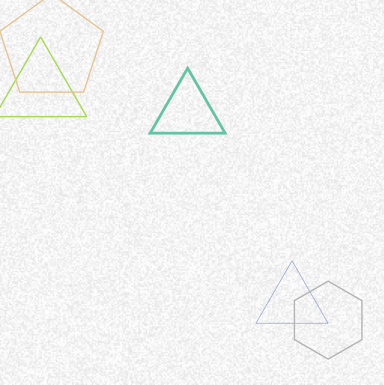[{"shape": "triangle", "thickness": 2, "radius": 0.56, "center": [0.487, 0.71]}, {"shape": "triangle", "thickness": 0.5, "radius": 0.54, "center": [0.759, 0.215]}, {"shape": "triangle", "thickness": 1, "radius": 0.69, "center": [0.105, 0.766]}, {"shape": "pentagon", "thickness": 1, "radius": 0.71, "center": [0.134, 0.875]}, {"shape": "hexagon", "thickness": 1, "radius": 0.51, "center": [0.852, 0.169]}]